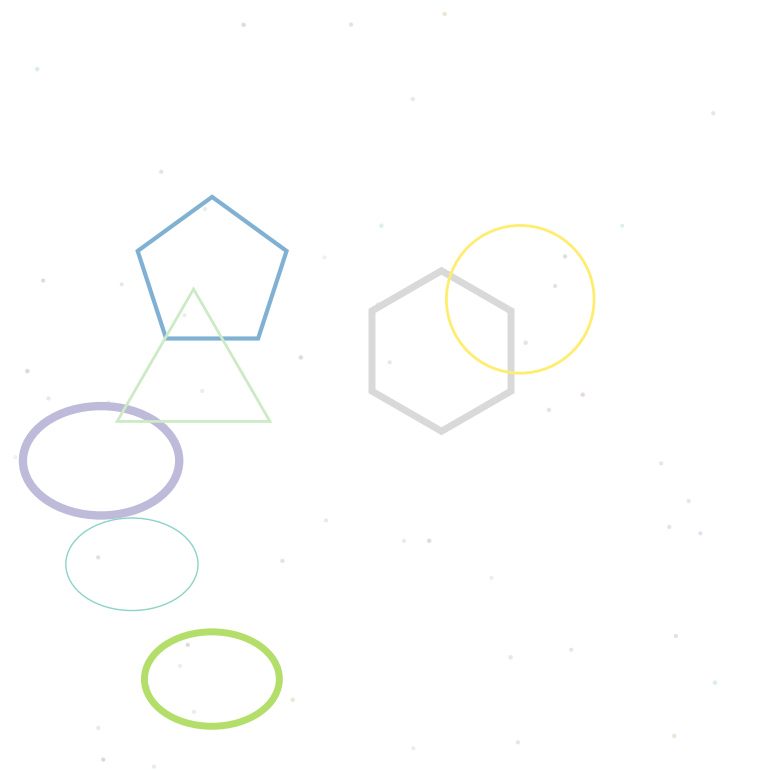[{"shape": "oval", "thickness": 0.5, "radius": 0.43, "center": [0.171, 0.267]}, {"shape": "oval", "thickness": 3, "radius": 0.51, "center": [0.131, 0.402]}, {"shape": "pentagon", "thickness": 1.5, "radius": 0.51, "center": [0.275, 0.643]}, {"shape": "oval", "thickness": 2.5, "radius": 0.44, "center": [0.275, 0.118]}, {"shape": "hexagon", "thickness": 2.5, "radius": 0.52, "center": [0.573, 0.544]}, {"shape": "triangle", "thickness": 1, "radius": 0.57, "center": [0.251, 0.51]}, {"shape": "circle", "thickness": 1, "radius": 0.48, "center": [0.676, 0.611]}]